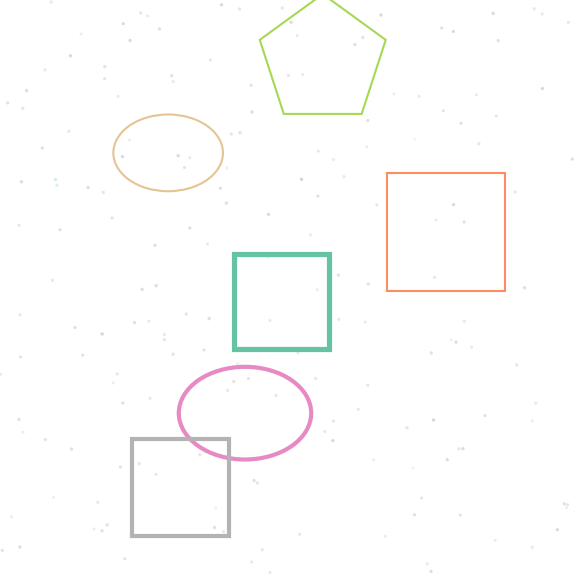[{"shape": "square", "thickness": 2.5, "radius": 0.41, "center": [0.488, 0.476]}, {"shape": "square", "thickness": 1, "radius": 0.51, "center": [0.772, 0.598]}, {"shape": "oval", "thickness": 2, "radius": 0.57, "center": [0.424, 0.284]}, {"shape": "pentagon", "thickness": 1, "radius": 0.57, "center": [0.559, 0.895]}, {"shape": "oval", "thickness": 1, "radius": 0.47, "center": [0.291, 0.734]}, {"shape": "square", "thickness": 2, "radius": 0.42, "center": [0.313, 0.154]}]